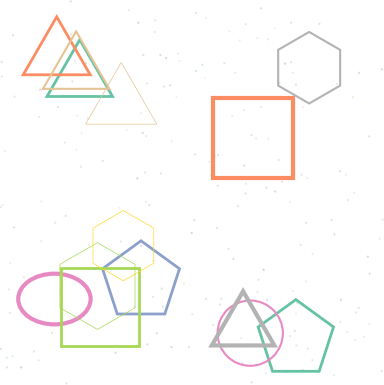[{"shape": "pentagon", "thickness": 2, "radius": 0.51, "center": [0.768, 0.119]}, {"shape": "triangle", "thickness": 2, "radius": 0.49, "center": [0.207, 0.799]}, {"shape": "triangle", "thickness": 2, "radius": 0.5, "center": [0.147, 0.856]}, {"shape": "square", "thickness": 3, "radius": 0.52, "center": [0.657, 0.641]}, {"shape": "pentagon", "thickness": 2, "radius": 0.53, "center": [0.366, 0.269]}, {"shape": "circle", "thickness": 1.5, "radius": 0.42, "center": [0.65, 0.135]}, {"shape": "oval", "thickness": 3, "radius": 0.47, "center": [0.141, 0.223]}, {"shape": "square", "thickness": 2, "radius": 0.51, "center": [0.259, 0.202]}, {"shape": "hexagon", "thickness": 0.5, "radius": 0.56, "center": [0.253, 0.257]}, {"shape": "hexagon", "thickness": 0.5, "radius": 0.46, "center": [0.32, 0.362]}, {"shape": "triangle", "thickness": 0.5, "radius": 0.53, "center": [0.315, 0.731]}, {"shape": "triangle", "thickness": 1.5, "radius": 0.5, "center": [0.198, 0.819]}, {"shape": "triangle", "thickness": 3, "radius": 0.47, "center": [0.631, 0.15]}, {"shape": "hexagon", "thickness": 1.5, "radius": 0.46, "center": [0.803, 0.824]}]